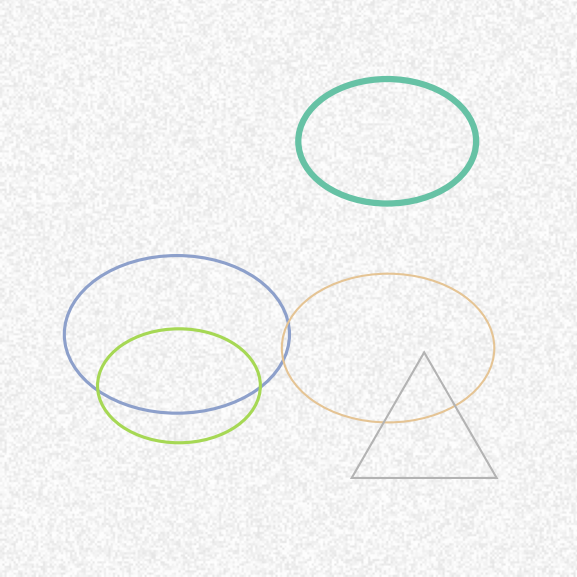[{"shape": "oval", "thickness": 3, "radius": 0.77, "center": [0.671, 0.755]}, {"shape": "oval", "thickness": 1.5, "radius": 0.97, "center": [0.306, 0.42]}, {"shape": "oval", "thickness": 1.5, "radius": 0.7, "center": [0.31, 0.331]}, {"shape": "oval", "thickness": 1, "radius": 0.92, "center": [0.672, 0.396]}, {"shape": "triangle", "thickness": 1, "radius": 0.72, "center": [0.735, 0.244]}]